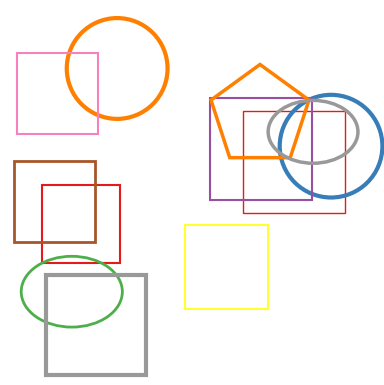[{"shape": "square", "thickness": 1.5, "radius": 0.51, "center": [0.21, 0.418]}, {"shape": "square", "thickness": 1, "radius": 0.66, "center": [0.764, 0.58]}, {"shape": "circle", "thickness": 3, "radius": 0.67, "center": [0.86, 0.62]}, {"shape": "oval", "thickness": 2, "radius": 0.66, "center": [0.186, 0.242]}, {"shape": "square", "thickness": 1.5, "radius": 0.66, "center": [0.677, 0.612]}, {"shape": "circle", "thickness": 3, "radius": 0.65, "center": [0.304, 0.822]}, {"shape": "pentagon", "thickness": 2.5, "radius": 0.67, "center": [0.675, 0.699]}, {"shape": "square", "thickness": 1.5, "radius": 0.54, "center": [0.59, 0.307]}, {"shape": "square", "thickness": 2, "radius": 0.53, "center": [0.143, 0.477]}, {"shape": "square", "thickness": 1.5, "radius": 0.52, "center": [0.15, 0.757]}, {"shape": "square", "thickness": 3, "radius": 0.65, "center": [0.25, 0.156]}, {"shape": "oval", "thickness": 2.5, "radius": 0.58, "center": [0.813, 0.658]}]